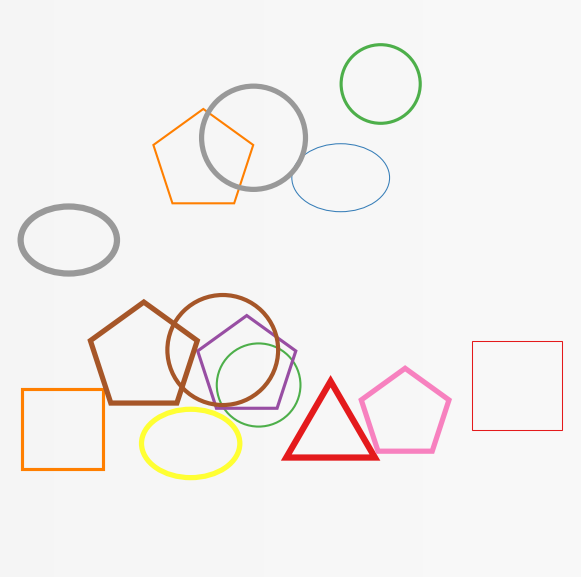[{"shape": "square", "thickness": 0.5, "radius": 0.39, "center": [0.889, 0.332]}, {"shape": "triangle", "thickness": 3, "radius": 0.44, "center": [0.569, 0.251]}, {"shape": "oval", "thickness": 0.5, "radius": 0.42, "center": [0.586, 0.691]}, {"shape": "circle", "thickness": 1, "radius": 0.36, "center": [0.445, 0.332]}, {"shape": "circle", "thickness": 1.5, "radius": 0.34, "center": [0.655, 0.854]}, {"shape": "pentagon", "thickness": 1.5, "radius": 0.44, "center": [0.425, 0.364]}, {"shape": "square", "thickness": 1.5, "radius": 0.35, "center": [0.108, 0.257]}, {"shape": "pentagon", "thickness": 1, "radius": 0.45, "center": [0.35, 0.72]}, {"shape": "oval", "thickness": 2.5, "radius": 0.42, "center": [0.328, 0.231]}, {"shape": "circle", "thickness": 2, "radius": 0.48, "center": [0.383, 0.393]}, {"shape": "pentagon", "thickness": 2.5, "radius": 0.48, "center": [0.247, 0.379]}, {"shape": "pentagon", "thickness": 2.5, "radius": 0.4, "center": [0.697, 0.282]}, {"shape": "oval", "thickness": 3, "radius": 0.41, "center": [0.118, 0.584]}, {"shape": "circle", "thickness": 2.5, "radius": 0.45, "center": [0.436, 0.761]}]